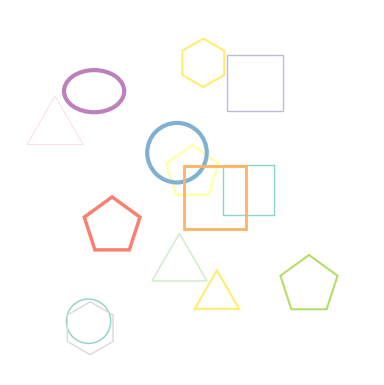[{"shape": "circle", "thickness": 1, "radius": 0.29, "center": [0.23, 0.166]}, {"shape": "square", "thickness": 1, "radius": 0.33, "center": [0.645, 0.507]}, {"shape": "pentagon", "thickness": 2, "radius": 0.36, "center": [0.5, 0.552]}, {"shape": "square", "thickness": 1, "radius": 0.37, "center": [0.663, 0.785]}, {"shape": "pentagon", "thickness": 2.5, "radius": 0.38, "center": [0.291, 0.412]}, {"shape": "circle", "thickness": 3, "radius": 0.39, "center": [0.46, 0.603]}, {"shape": "square", "thickness": 2, "radius": 0.41, "center": [0.559, 0.486]}, {"shape": "pentagon", "thickness": 1.5, "radius": 0.39, "center": [0.803, 0.26]}, {"shape": "triangle", "thickness": 0.5, "radius": 0.42, "center": [0.143, 0.667]}, {"shape": "hexagon", "thickness": 1, "radius": 0.34, "center": [0.234, 0.147]}, {"shape": "oval", "thickness": 3, "radius": 0.39, "center": [0.244, 0.763]}, {"shape": "triangle", "thickness": 1, "radius": 0.41, "center": [0.466, 0.311]}, {"shape": "hexagon", "thickness": 1.5, "radius": 0.31, "center": [0.528, 0.837]}, {"shape": "triangle", "thickness": 1.5, "radius": 0.33, "center": [0.564, 0.231]}]